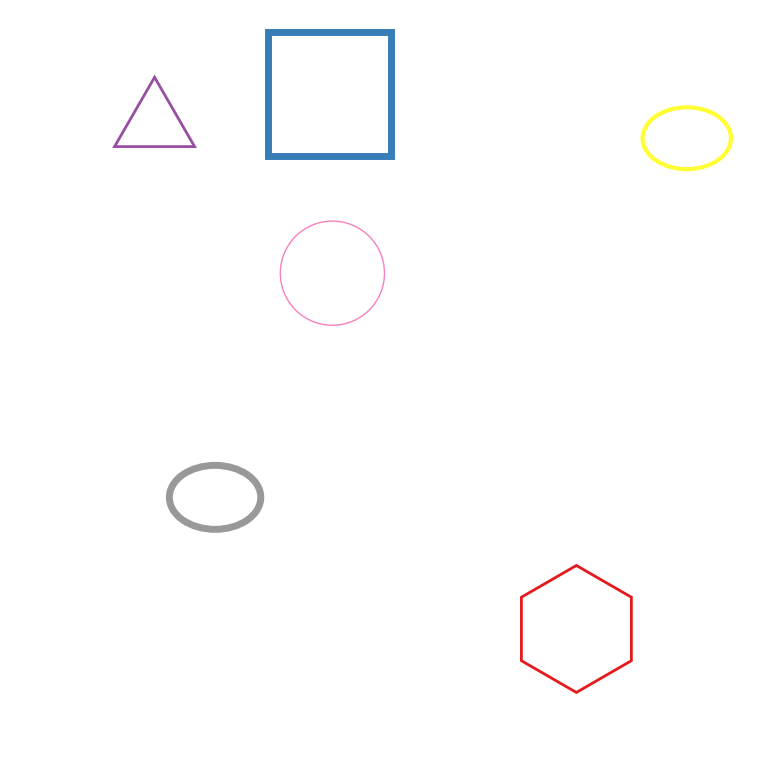[{"shape": "hexagon", "thickness": 1, "radius": 0.41, "center": [0.749, 0.183]}, {"shape": "square", "thickness": 2.5, "radius": 0.4, "center": [0.428, 0.878]}, {"shape": "triangle", "thickness": 1, "radius": 0.3, "center": [0.201, 0.84]}, {"shape": "oval", "thickness": 1.5, "radius": 0.29, "center": [0.892, 0.82]}, {"shape": "circle", "thickness": 0.5, "radius": 0.34, "center": [0.432, 0.645]}, {"shape": "oval", "thickness": 2.5, "radius": 0.3, "center": [0.279, 0.354]}]